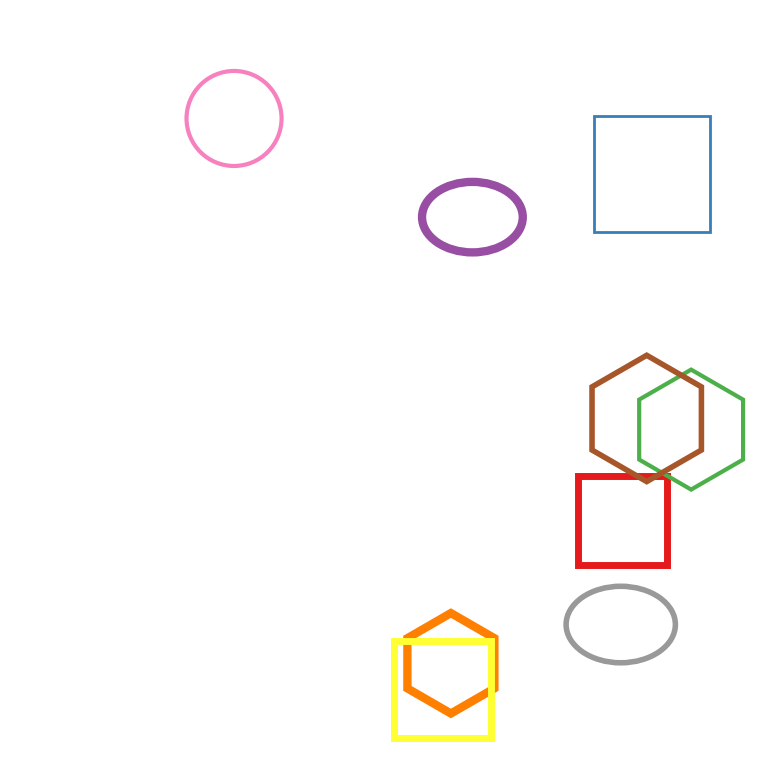[{"shape": "square", "thickness": 2.5, "radius": 0.29, "center": [0.808, 0.324]}, {"shape": "square", "thickness": 1, "radius": 0.38, "center": [0.847, 0.774]}, {"shape": "hexagon", "thickness": 1.5, "radius": 0.39, "center": [0.898, 0.442]}, {"shape": "oval", "thickness": 3, "radius": 0.33, "center": [0.614, 0.718]}, {"shape": "hexagon", "thickness": 3, "radius": 0.33, "center": [0.586, 0.139]}, {"shape": "square", "thickness": 2.5, "radius": 0.31, "center": [0.575, 0.105]}, {"shape": "hexagon", "thickness": 2, "radius": 0.41, "center": [0.84, 0.457]}, {"shape": "circle", "thickness": 1.5, "radius": 0.31, "center": [0.304, 0.846]}, {"shape": "oval", "thickness": 2, "radius": 0.35, "center": [0.806, 0.189]}]